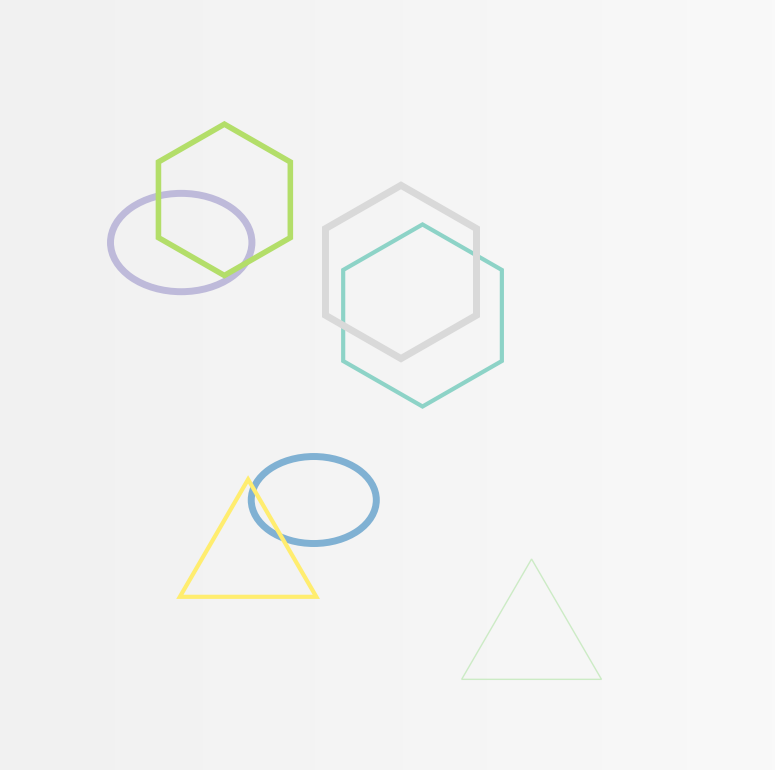[{"shape": "hexagon", "thickness": 1.5, "radius": 0.59, "center": [0.545, 0.59]}, {"shape": "oval", "thickness": 2.5, "radius": 0.46, "center": [0.234, 0.685]}, {"shape": "oval", "thickness": 2.5, "radius": 0.4, "center": [0.405, 0.351]}, {"shape": "hexagon", "thickness": 2, "radius": 0.49, "center": [0.29, 0.741]}, {"shape": "hexagon", "thickness": 2.5, "radius": 0.56, "center": [0.517, 0.647]}, {"shape": "triangle", "thickness": 0.5, "radius": 0.52, "center": [0.686, 0.17]}, {"shape": "triangle", "thickness": 1.5, "radius": 0.51, "center": [0.32, 0.276]}]